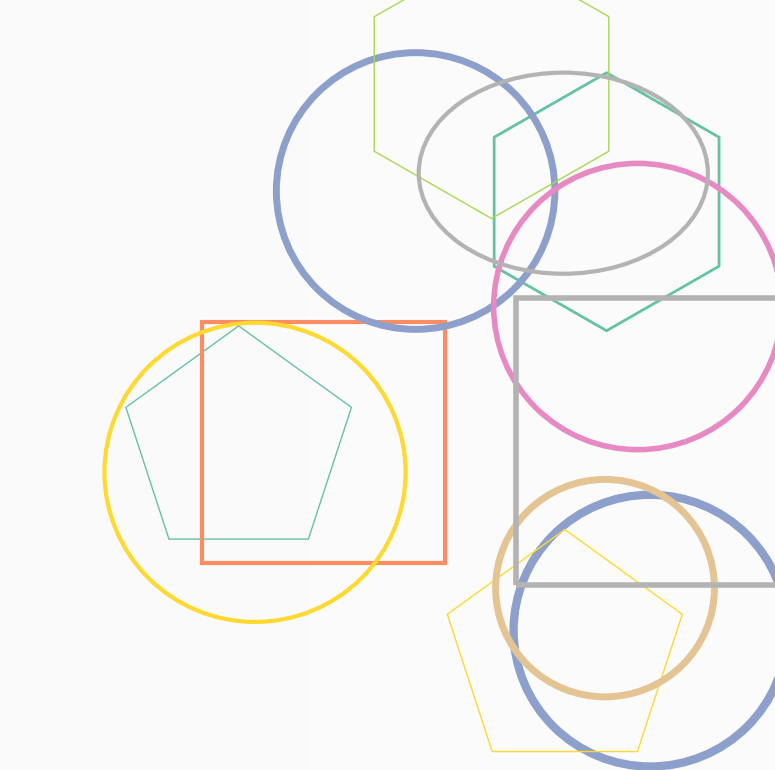[{"shape": "hexagon", "thickness": 1, "radius": 0.84, "center": [0.783, 0.738]}, {"shape": "pentagon", "thickness": 0.5, "radius": 0.77, "center": [0.308, 0.424]}, {"shape": "square", "thickness": 1.5, "radius": 0.78, "center": [0.417, 0.425]}, {"shape": "circle", "thickness": 3, "radius": 0.88, "center": [0.839, 0.181]}, {"shape": "circle", "thickness": 2.5, "radius": 0.9, "center": [0.536, 0.752]}, {"shape": "circle", "thickness": 2, "radius": 0.93, "center": [0.823, 0.602]}, {"shape": "hexagon", "thickness": 0.5, "radius": 0.87, "center": [0.634, 0.891]}, {"shape": "circle", "thickness": 1.5, "radius": 0.97, "center": [0.329, 0.387]}, {"shape": "pentagon", "thickness": 0.5, "radius": 0.8, "center": [0.729, 0.153]}, {"shape": "circle", "thickness": 2.5, "radius": 0.71, "center": [0.781, 0.236]}, {"shape": "oval", "thickness": 1.5, "radius": 0.93, "center": [0.727, 0.775]}, {"shape": "square", "thickness": 2, "radius": 0.93, "center": [0.851, 0.427]}]